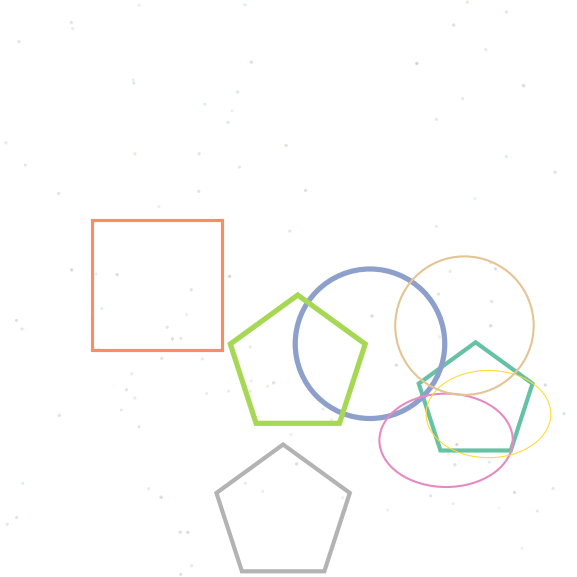[{"shape": "pentagon", "thickness": 2, "radius": 0.52, "center": [0.824, 0.303]}, {"shape": "square", "thickness": 1.5, "radius": 0.56, "center": [0.271, 0.506]}, {"shape": "circle", "thickness": 2.5, "radius": 0.65, "center": [0.641, 0.404]}, {"shape": "oval", "thickness": 1, "radius": 0.58, "center": [0.772, 0.237]}, {"shape": "pentagon", "thickness": 2.5, "radius": 0.61, "center": [0.516, 0.365]}, {"shape": "oval", "thickness": 0.5, "radius": 0.54, "center": [0.846, 0.282]}, {"shape": "circle", "thickness": 1, "radius": 0.6, "center": [0.804, 0.435]}, {"shape": "pentagon", "thickness": 2, "radius": 0.61, "center": [0.49, 0.108]}]